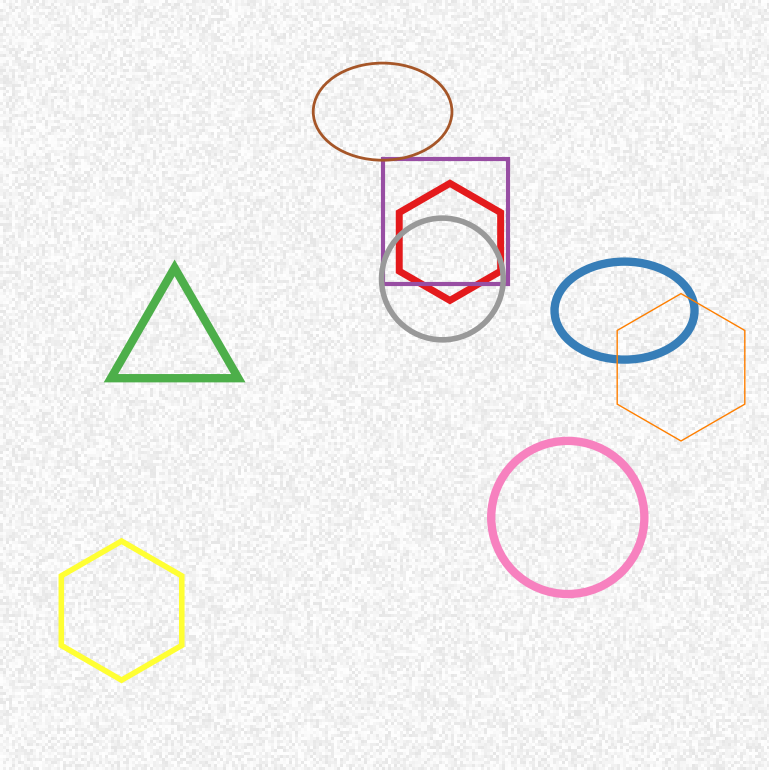[{"shape": "hexagon", "thickness": 2.5, "radius": 0.38, "center": [0.584, 0.686]}, {"shape": "oval", "thickness": 3, "radius": 0.45, "center": [0.811, 0.597]}, {"shape": "triangle", "thickness": 3, "radius": 0.48, "center": [0.227, 0.557]}, {"shape": "square", "thickness": 1.5, "radius": 0.4, "center": [0.579, 0.712]}, {"shape": "hexagon", "thickness": 0.5, "radius": 0.48, "center": [0.884, 0.523]}, {"shape": "hexagon", "thickness": 2, "radius": 0.45, "center": [0.158, 0.207]}, {"shape": "oval", "thickness": 1, "radius": 0.45, "center": [0.497, 0.855]}, {"shape": "circle", "thickness": 3, "radius": 0.5, "center": [0.737, 0.328]}, {"shape": "circle", "thickness": 2, "radius": 0.4, "center": [0.575, 0.638]}]